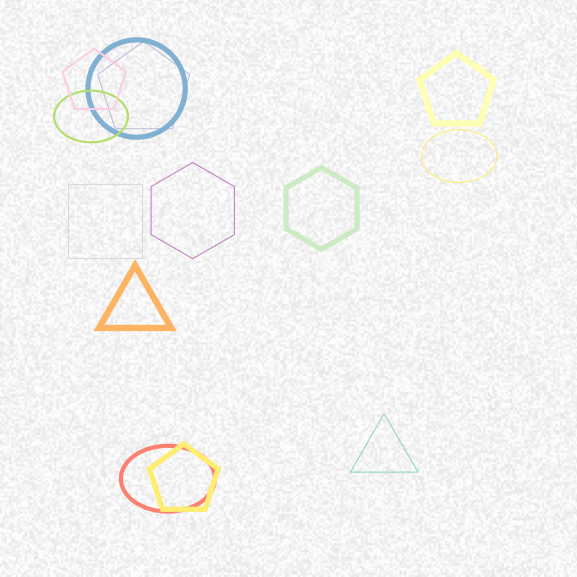[{"shape": "triangle", "thickness": 0.5, "radius": 0.34, "center": [0.665, 0.215]}, {"shape": "pentagon", "thickness": 3, "radius": 0.34, "center": [0.791, 0.84]}, {"shape": "pentagon", "thickness": 0.5, "radius": 0.42, "center": [0.249, 0.844]}, {"shape": "oval", "thickness": 2, "radius": 0.41, "center": [0.291, 0.17]}, {"shape": "circle", "thickness": 2.5, "radius": 0.42, "center": [0.237, 0.846]}, {"shape": "triangle", "thickness": 3, "radius": 0.36, "center": [0.234, 0.467]}, {"shape": "oval", "thickness": 1, "radius": 0.32, "center": [0.158, 0.797]}, {"shape": "pentagon", "thickness": 1, "radius": 0.29, "center": [0.163, 0.857]}, {"shape": "square", "thickness": 0.5, "radius": 0.32, "center": [0.182, 0.617]}, {"shape": "hexagon", "thickness": 0.5, "radius": 0.42, "center": [0.334, 0.635]}, {"shape": "hexagon", "thickness": 2.5, "radius": 0.35, "center": [0.557, 0.638]}, {"shape": "oval", "thickness": 0.5, "radius": 0.33, "center": [0.795, 0.729]}, {"shape": "pentagon", "thickness": 2.5, "radius": 0.31, "center": [0.318, 0.168]}]